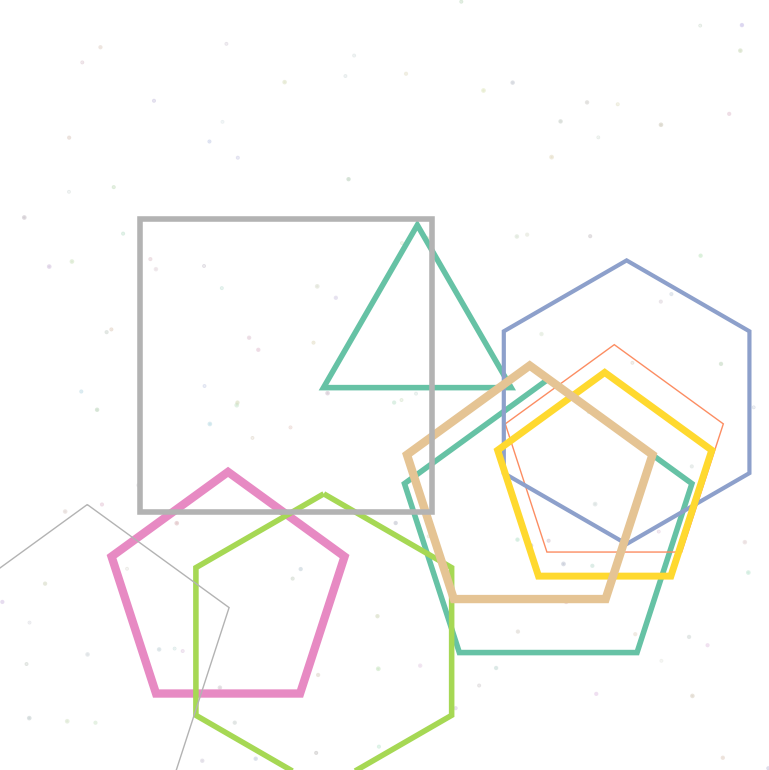[{"shape": "triangle", "thickness": 2, "radius": 0.7, "center": [0.542, 0.567]}, {"shape": "pentagon", "thickness": 2, "radius": 0.98, "center": [0.712, 0.311]}, {"shape": "pentagon", "thickness": 0.5, "radius": 0.74, "center": [0.798, 0.404]}, {"shape": "hexagon", "thickness": 1.5, "radius": 0.92, "center": [0.814, 0.478]}, {"shape": "pentagon", "thickness": 3, "radius": 0.8, "center": [0.296, 0.228]}, {"shape": "hexagon", "thickness": 2, "radius": 0.96, "center": [0.42, 0.167]}, {"shape": "pentagon", "thickness": 2.5, "radius": 0.73, "center": [0.785, 0.37]}, {"shape": "pentagon", "thickness": 3, "radius": 0.84, "center": [0.688, 0.358]}, {"shape": "square", "thickness": 2, "radius": 0.95, "center": [0.371, 0.525]}, {"shape": "pentagon", "thickness": 0.5, "radius": 0.97, "center": [0.113, 0.151]}]